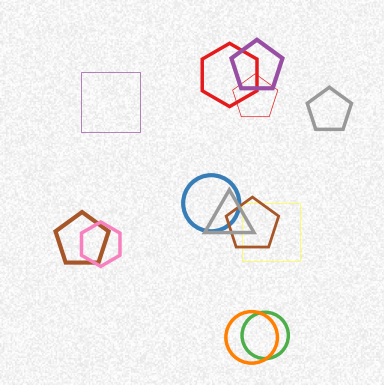[{"shape": "hexagon", "thickness": 2.5, "radius": 0.41, "center": [0.596, 0.805]}, {"shape": "pentagon", "thickness": 0.5, "radius": 0.31, "center": [0.663, 0.747]}, {"shape": "circle", "thickness": 3, "radius": 0.36, "center": [0.549, 0.472]}, {"shape": "circle", "thickness": 2.5, "radius": 0.3, "center": [0.689, 0.129]}, {"shape": "square", "thickness": 0.5, "radius": 0.39, "center": [0.287, 0.736]}, {"shape": "pentagon", "thickness": 3, "radius": 0.35, "center": [0.667, 0.827]}, {"shape": "circle", "thickness": 2.5, "radius": 0.33, "center": [0.654, 0.124]}, {"shape": "square", "thickness": 0.5, "radius": 0.38, "center": [0.704, 0.397]}, {"shape": "pentagon", "thickness": 2, "radius": 0.36, "center": [0.656, 0.416]}, {"shape": "pentagon", "thickness": 3, "radius": 0.36, "center": [0.213, 0.377]}, {"shape": "hexagon", "thickness": 2.5, "radius": 0.29, "center": [0.262, 0.366]}, {"shape": "pentagon", "thickness": 2.5, "radius": 0.3, "center": [0.856, 0.713]}, {"shape": "triangle", "thickness": 2.5, "radius": 0.37, "center": [0.596, 0.433]}]